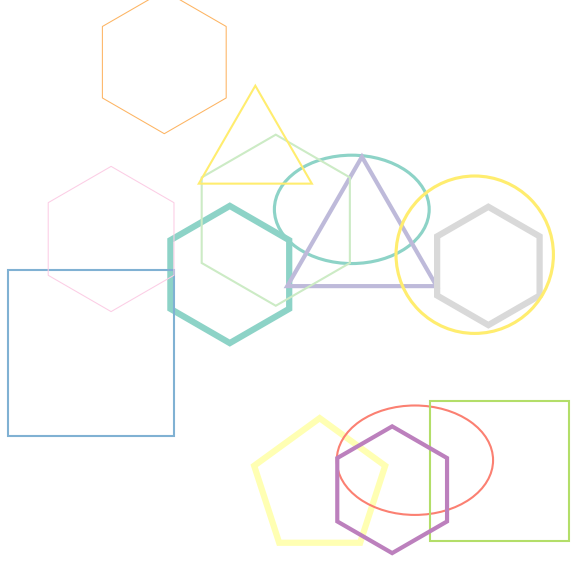[{"shape": "hexagon", "thickness": 3, "radius": 0.59, "center": [0.398, 0.524]}, {"shape": "oval", "thickness": 1.5, "radius": 0.67, "center": [0.609, 0.637]}, {"shape": "pentagon", "thickness": 3, "radius": 0.6, "center": [0.554, 0.156]}, {"shape": "triangle", "thickness": 2, "radius": 0.75, "center": [0.627, 0.578]}, {"shape": "oval", "thickness": 1, "radius": 0.68, "center": [0.718, 0.202]}, {"shape": "square", "thickness": 1, "radius": 0.72, "center": [0.157, 0.388]}, {"shape": "hexagon", "thickness": 0.5, "radius": 0.62, "center": [0.284, 0.891]}, {"shape": "square", "thickness": 1, "radius": 0.6, "center": [0.865, 0.184]}, {"shape": "hexagon", "thickness": 0.5, "radius": 0.63, "center": [0.192, 0.585]}, {"shape": "hexagon", "thickness": 3, "radius": 0.51, "center": [0.846, 0.539]}, {"shape": "hexagon", "thickness": 2, "radius": 0.55, "center": [0.679, 0.151]}, {"shape": "hexagon", "thickness": 1, "radius": 0.74, "center": [0.478, 0.618]}, {"shape": "circle", "thickness": 1.5, "radius": 0.68, "center": [0.822, 0.558]}, {"shape": "triangle", "thickness": 1, "radius": 0.57, "center": [0.442, 0.738]}]